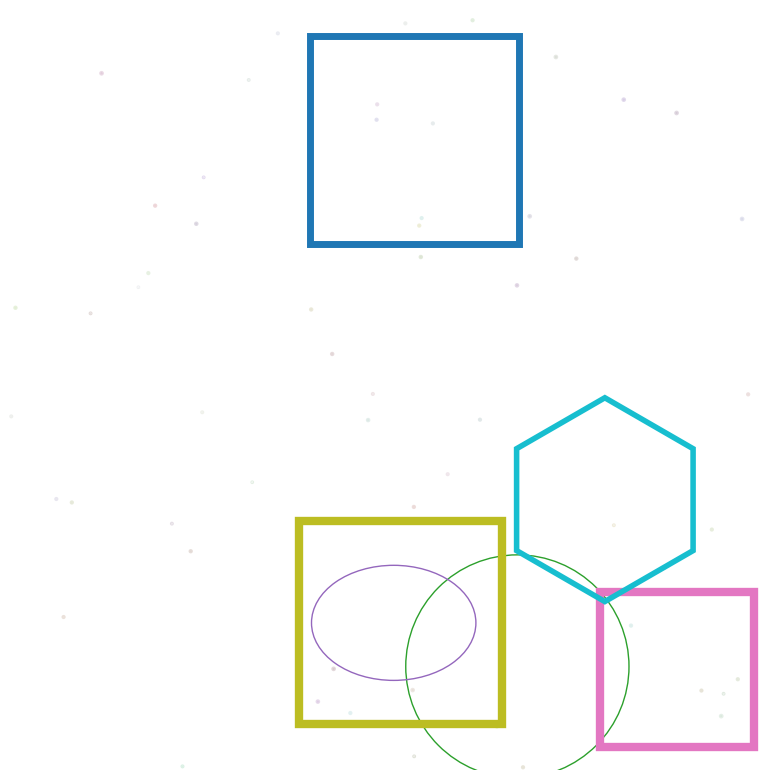[{"shape": "square", "thickness": 2.5, "radius": 0.68, "center": [0.539, 0.818]}, {"shape": "circle", "thickness": 0.5, "radius": 0.72, "center": [0.672, 0.134]}, {"shape": "oval", "thickness": 0.5, "radius": 0.53, "center": [0.511, 0.191]}, {"shape": "square", "thickness": 3, "radius": 0.5, "center": [0.879, 0.13]}, {"shape": "square", "thickness": 3, "radius": 0.66, "center": [0.52, 0.192]}, {"shape": "hexagon", "thickness": 2, "radius": 0.66, "center": [0.786, 0.351]}]